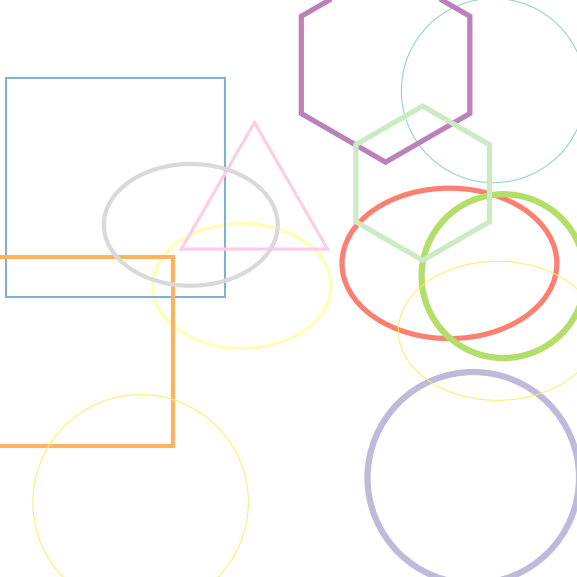[{"shape": "circle", "thickness": 0.5, "radius": 0.8, "center": [0.855, 0.842]}, {"shape": "oval", "thickness": 1.5, "radius": 0.77, "center": [0.419, 0.504]}, {"shape": "circle", "thickness": 3, "radius": 0.92, "center": [0.82, 0.172]}, {"shape": "oval", "thickness": 2.5, "radius": 0.93, "center": [0.778, 0.543]}, {"shape": "square", "thickness": 1, "radius": 0.95, "center": [0.2, 0.674]}, {"shape": "square", "thickness": 2, "radius": 0.82, "center": [0.136, 0.391]}, {"shape": "circle", "thickness": 3, "radius": 0.71, "center": [0.872, 0.521]}, {"shape": "triangle", "thickness": 1.5, "radius": 0.73, "center": [0.441, 0.641]}, {"shape": "oval", "thickness": 2, "radius": 0.75, "center": [0.33, 0.61]}, {"shape": "hexagon", "thickness": 2.5, "radius": 0.84, "center": [0.668, 0.887]}, {"shape": "hexagon", "thickness": 2.5, "radius": 0.67, "center": [0.732, 0.682]}, {"shape": "oval", "thickness": 0.5, "radius": 0.86, "center": [0.862, 0.426]}, {"shape": "circle", "thickness": 0.5, "radius": 0.93, "center": [0.243, 0.129]}]